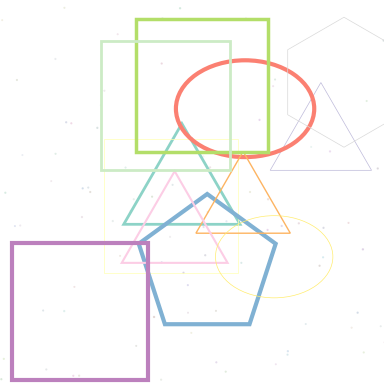[{"shape": "triangle", "thickness": 2, "radius": 0.87, "center": [0.472, 0.505]}, {"shape": "square", "thickness": 0.5, "radius": 0.87, "center": [0.444, 0.465]}, {"shape": "triangle", "thickness": 0.5, "radius": 0.76, "center": [0.833, 0.634]}, {"shape": "oval", "thickness": 3, "radius": 0.9, "center": [0.637, 0.718]}, {"shape": "pentagon", "thickness": 3, "radius": 0.93, "center": [0.538, 0.309]}, {"shape": "triangle", "thickness": 1, "radius": 0.71, "center": [0.631, 0.465]}, {"shape": "square", "thickness": 2.5, "radius": 0.86, "center": [0.525, 0.778]}, {"shape": "triangle", "thickness": 1.5, "radius": 0.79, "center": [0.454, 0.397]}, {"shape": "hexagon", "thickness": 0.5, "radius": 0.84, "center": [0.893, 0.786]}, {"shape": "square", "thickness": 3, "radius": 0.89, "center": [0.208, 0.191]}, {"shape": "square", "thickness": 2, "radius": 0.84, "center": [0.43, 0.727]}, {"shape": "oval", "thickness": 0.5, "radius": 0.76, "center": [0.712, 0.333]}]